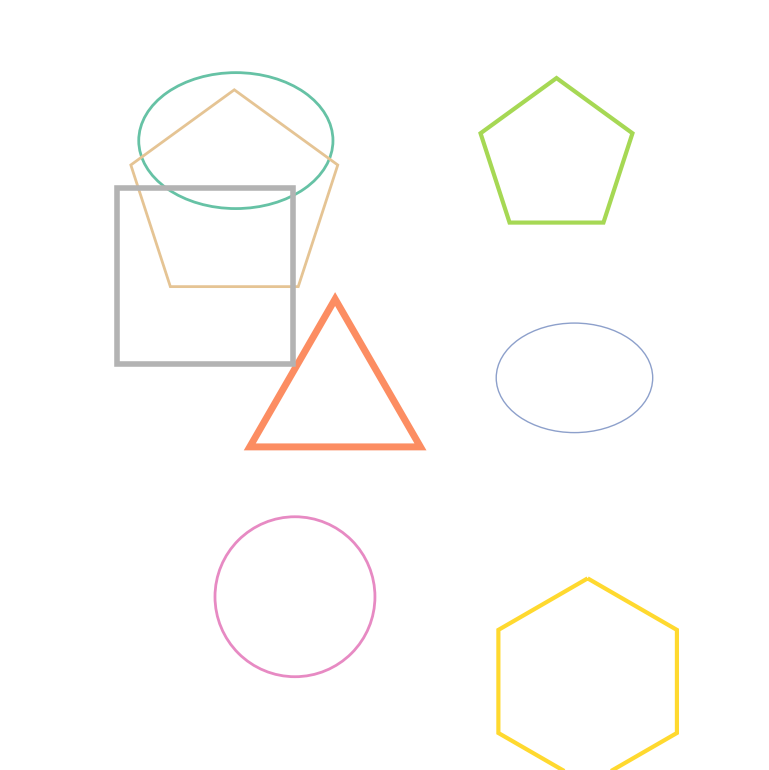[{"shape": "oval", "thickness": 1, "radius": 0.63, "center": [0.306, 0.817]}, {"shape": "triangle", "thickness": 2.5, "radius": 0.64, "center": [0.435, 0.484]}, {"shape": "oval", "thickness": 0.5, "radius": 0.51, "center": [0.746, 0.509]}, {"shape": "circle", "thickness": 1, "radius": 0.52, "center": [0.383, 0.225]}, {"shape": "pentagon", "thickness": 1.5, "radius": 0.52, "center": [0.723, 0.795]}, {"shape": "hexagon", "thickness": 1.5, "radius": 0.67, "center": [0.763, 0.115]}, {"shape": "pentagon", "thickness": 1, "radius": 0.71, "center": [0.304, 0.742]}, {"shape": "square", "thickness": 2, "radius": 0.57, "center": [0.266, 0.641]}]